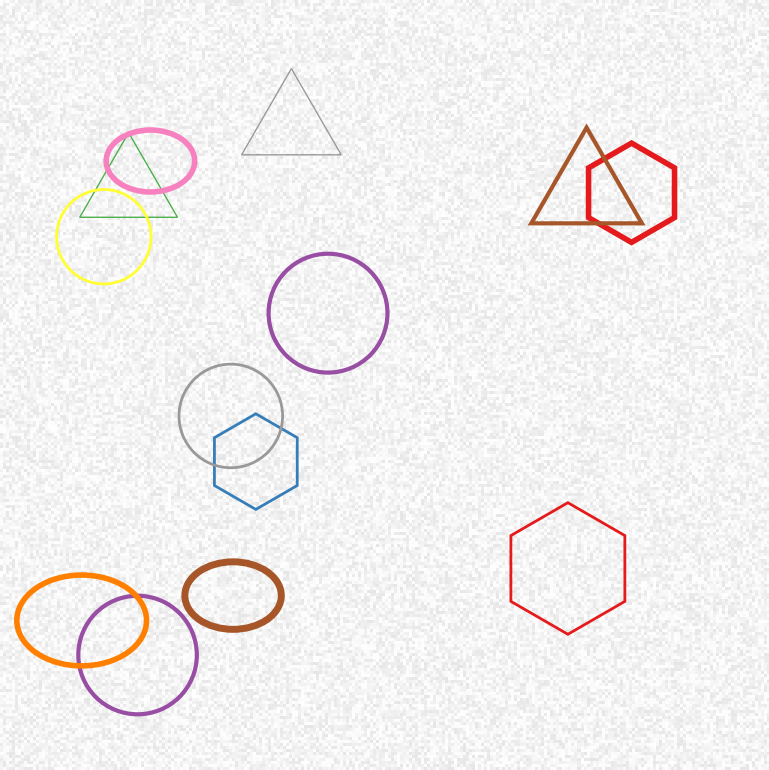[{"shape": "hexagon", "thickness": 2, "radius": 0.32, "center": [0.82, 0.75]}, {"shape": "hexagon", "thickness": 1, "radius": 0.43, "center": [0.737, 0.262]}, {"shape": "hexagon", "thickness": 1, "radius": 0.31, "center": [0.332, 0.401]}, {"shape": "triangle", "thickness": 0.5, "radius": 0.37, "center": [0.167, 0.754]}, {"shape": "circle", "thickness": 1.5, "radius": 0.39, "center": [0.426, 0.593]}, {"shape": "circle", "thickness": 1.5, "radius": 0.38, "center": [0.179, 0.149]}, {"shape": "oval", "thickness": 2, "radius": 0.42, "center": [0.106, 0.194]}, {"shape": "circle", "thickness": 1, "radius": 0.31, "center": [0.135, 0.693]}, {"shape": "oval", "thickness": 2.5, "radius": 0.31, "center": [0.303, 0.227]}, {"shape": "triangle", "thickness": 1.5, "radius": 0.41, "center": [0.762, 0.751]}, {"shape": "oval", "thickness": 2, "radius": 0.29, "center": [0.195, 0.791]}, {"shape": "circle", "thickness": 1, "radius": 0.34, "center": [0.3, 0.46]}, {"shape": "triangle", "thickness": 0.5, "radius": 0.37, "center": [0.378, 0.836]}]